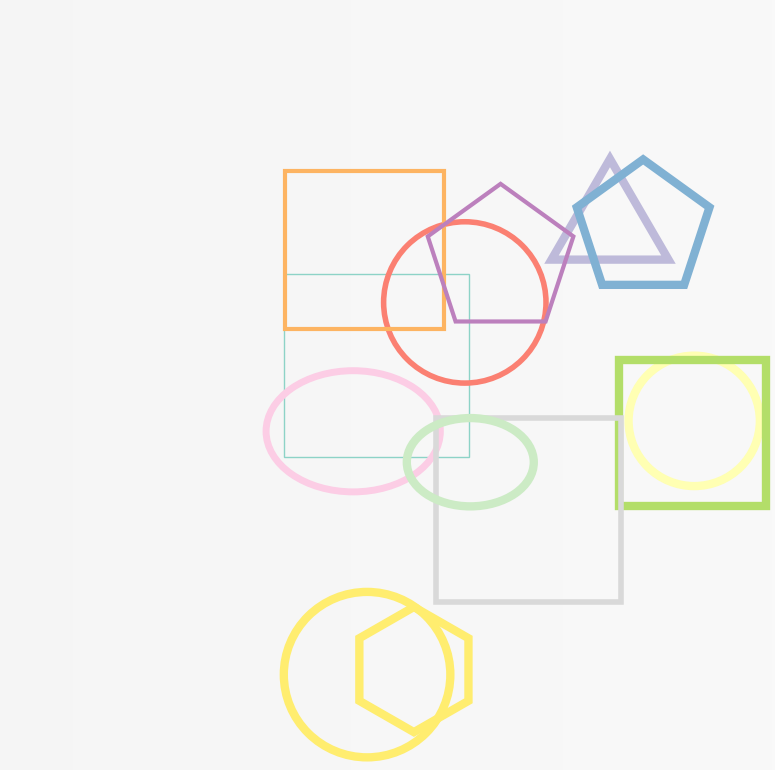[{"shape": "square", "thickness": 0.5, "radius": 0.6, "center": [0.486, 0.525]}, {"shape": "circle", "thickness": 3, "radius": 0.42, "center": [0.896, 0.453]}, {"shape": "triangle", "thickness": 3, "radius": 0.44, "center": [0.787, 0.706]}, {"shape": "circle", "thickness": 2, "radius": 0.52, "center": [0.6, 0.607]}, {"shape": "pentagon", "thickness": 3, "radius": 0.45, "center": [0.83, 0.703]}, {"shape": "square", "thickness": 1.5, "radius": 0.51, "center": [0.47, 0.675]}, {"shape": "square", "thickness": 3, "radius": 0.47, "center": [0.894, 0.438]}, {"shape": "oval", "thickness": 2.5, "radius": 0.56, "center": [0.456, 0.44]}, {"shape": "square", "thickness": 2, "radius": 0.6, "center": [0.682, 0.338]}, {"shape": "pentagon", "thickness": 1.5, "radius": 0.49, "center": [0.646, 0.662]}, {"shape": "oval", "thickness": 3, "radius": 0.41, "center": [0.607, 0.4]}, {"shape": "circle", "thickness": 3, "radius": 0.54, "center": [0.474, 0.124]}, {"shape": "hexagon", "thickness": 3, "radius": 0.41, "center": [0.534, 0.13]}]